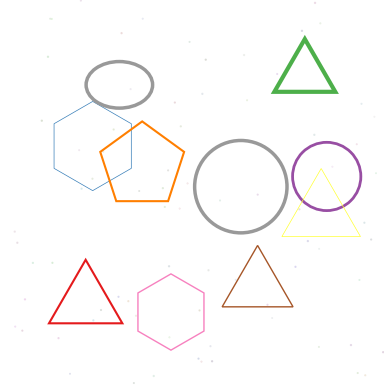[{"shape": "triangle", "thickness": 1.5, "radius": 0.55, "center": [0.223, 0.215]}, {"shape": "hexagon", "thickness": 0.5, "radius": 0.58, "center": [0.241, 0.621]}, {"shape": "triangle", "thickness": 3, "radius": 0.46, "center": [0.792, 0.807]}, {"shape": "circle", "thickness": 2, "radius": 0.44, "center": [0.849, 0.542]}, {"shape": "pentagon", "thickness": 1.5, "radius": 0.57, "center": [0.369, 0.57]}, {"shape": "triangle", "thickness": 0.5, "radius": 0.59, "center": [0.834, 0.444]}, {"shape": "triangle", "thickness": 1, "radius": 0.53, "center": [0.669, 0.256]}, {"shape": "hexagon", "thickness": 1, "radius": 0.5, "center": [0.444, 0.19]}, {"shape": "circle", "thickness": 2.5, "radius": 0.6, "center": [0.626, 0.515]}, {"shape": "oval", "thickness": 2.5, "radius": 0.43, "center": [0.31, 0.78]}]